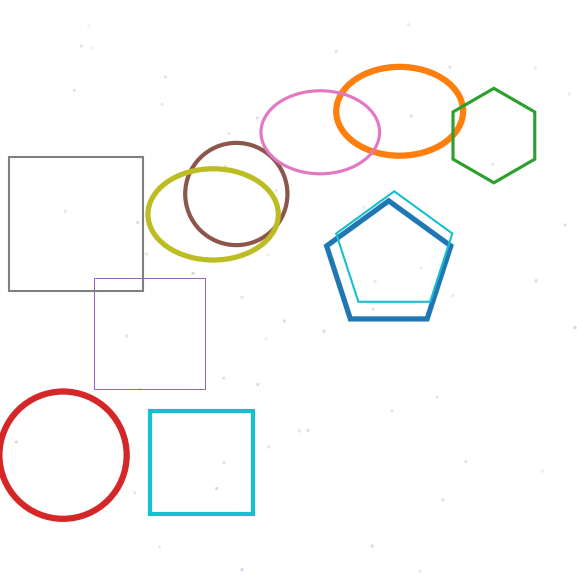[{"shape": "pentagon", "thickness": 2.5, "radius": 0.57, "center": [0.673, 0.538]}, {"shape": "oval", "thickness": 3, "radius": 0.55, "center": [0.692, 0.806]}, {"shape": "hexagon", "thickness": 1.5, "radius": 0.41, "center": [0.855, 0.764]}, {"shape": "circle", "thickness": 3, "radius": 0.55, "center": [0.109, 0.211]}, {"shape": "square", "thickness": 0.5, "radius": 0.48, "center": [0.258, 0.422]}, {"shape": "circle", "thickness": 2, "radius": 0.44, "center": [0.409, 0.663]}, {"shape": "oval", "thickness": 1.5, "radius": 0.51, "center": [0.555, 0.77]}, {"shape": "square", "thickness": 1, "radius": 0.58, "center": [0.132, 0.612]}, {"shape": "oval", "thickness": 2.5, "radius": 0.56, "center": [0.369, 0.628]}, {"shape": "square", "thickness": 2, "radius": 0.45, "center": [0.35, 0.198]}, {"shape": "pentagon", "thickness": 1, "radius": 0.53, "center": [0.683, 0.562]}]